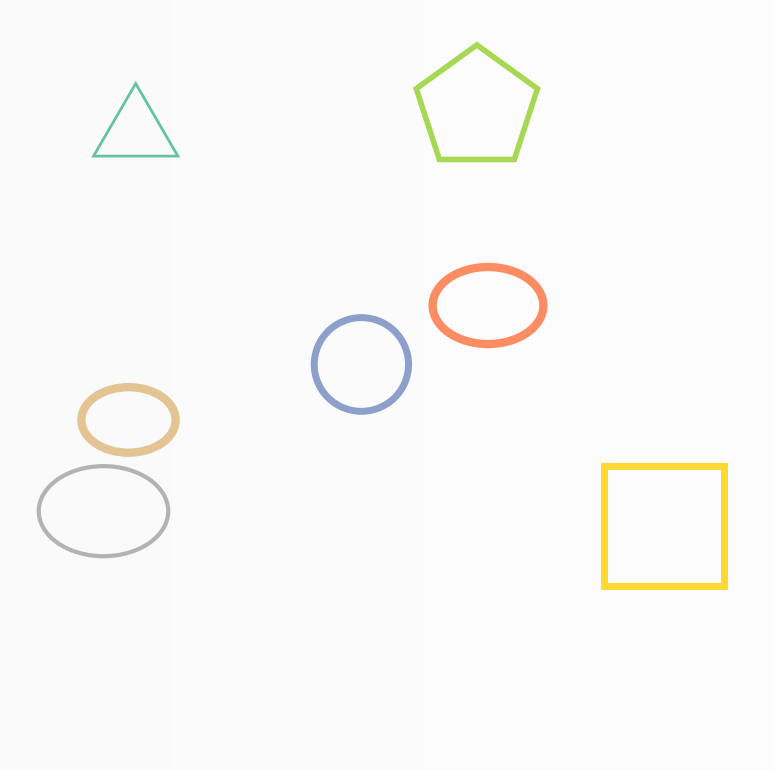[{"shape": "triangle", "thickness": 1, "radius": 0.31, "center": [0.175, 0.829]}, {"shape": "oval", "thickness": 3, "radius": 0.36, "center": [0.63, 0.603]}, {"shape": "circle", "thickness": 2.5, "radius": 0.3, "center": [0.466, 0.527]}, {"shape": "pentagon", "thickness": 2, "radius": 0.41, "center": [0.615, 0.859]}, {"shape": "square", "thickness": 2.5, "radius": 0.39, "center": [0.856, 0.317]}, {"shape": "oval", "thickness": 3, "radius": 0.3, "center": [0.166, 0.455]}, {"shape": "oval", "thickness": 1.5, "radius": 0.42, "center": [0.134, 0.336]}]